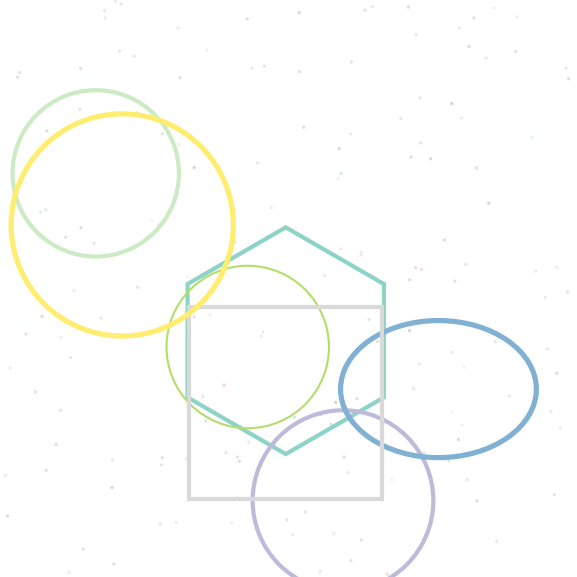[{"shape": "hexagon", "thickness": 2, "radius": 0.98, "center": [0.495, 0.409]}, {"shape": "circle", "thickness": 2, "radius": 0.78, "center": [0.594, 0.132]}, {"shape": "oval", "thickness": 2.5, "radius": 0.85, "center": [0.759, 0.325]}, {"shape": "circle", "thickness": 1, "radius": 0.7, "center": [0.429, 0.398]}, {"shape": "square", "thickness": 2, "radius": 0.83, "center": [0.494, 0.301]}, {"shape": "circle", "thickness": 2, "radius": 0.72, "center": [0.166, 0.699]}, {"shape": "circle", "thickness": 2.5, "radius": 0.96, "center": [0.212, 0.61]}]